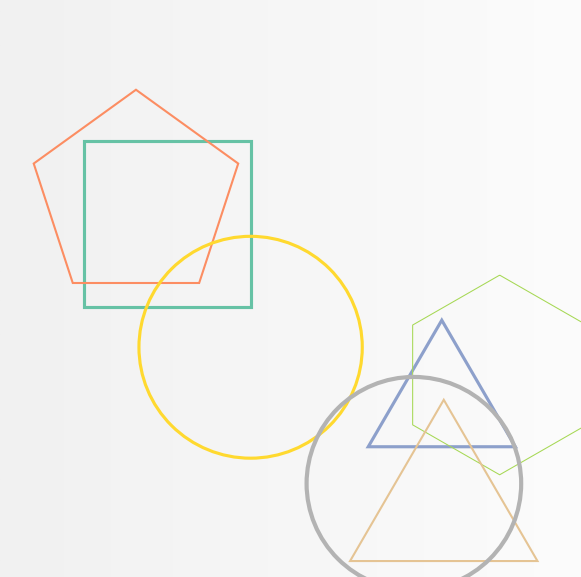[{"shape": "square", "thickness": 1.5, "radius": 0.72, "center": [0.289, 0.611]}, {"shape": "pentagon", "thickness": 1, "radius": 0.92, "center": [0.234, 0.659]}, {"shape": "triangle", "thickness": 1.5, "radius": 0.73, "center": [0.76, 0.299]}, {"shape": "hexagon", "thickness": 0.5, "radius": 0.86, "center": [0.86, 0.35]}, {"shape": "circle", "thickness": 1.5, "radius": 0.96, "center": [0.431, 0.398]}, {"shape": "triangle", "thickness": 1, "radius": 0.93, "center": [0.763, 0.121]}, {"shape": "circle", "thickness": 2, "radius": 0.92, "center": [0.712, 0.162]}]